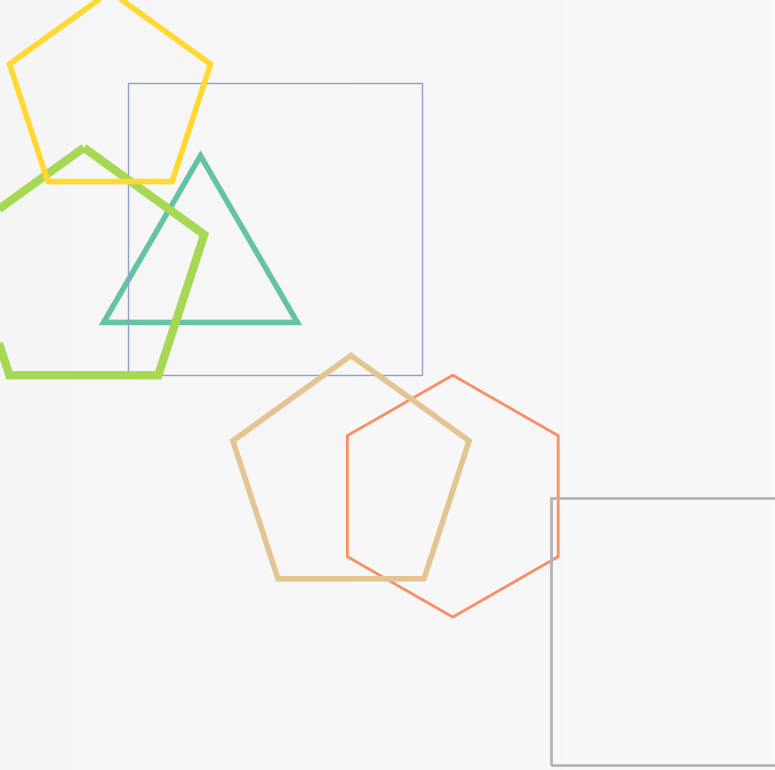[{"shape": "triangle", "thickness": 2, "radius": 0.72, "center": [0.259, 0.653]}, {"shape": "hexagon", "thickness": 1, "radius": 0.79, "center": [0.584, 0.356]}, {"shape": "square", "thickness": 0.5, "radius": 0.95, "center": [0.355, 0.703]}, {"shape": "pentagon", "thickness": 3, "radius": 0.82, "center": [0.108, 0.645]}, {"shape": "pentagon", "thickness": 2, "radius": 0.68, "center": [0.142, 0.875]}, {"shape": "pentagon", "thickness": 2, "radius": 0.8, "center": [0.453, 0.378]}, {"shape": "square", "thickness": 1, "radius": 0.86, "center": [0.884, 0.18]}]